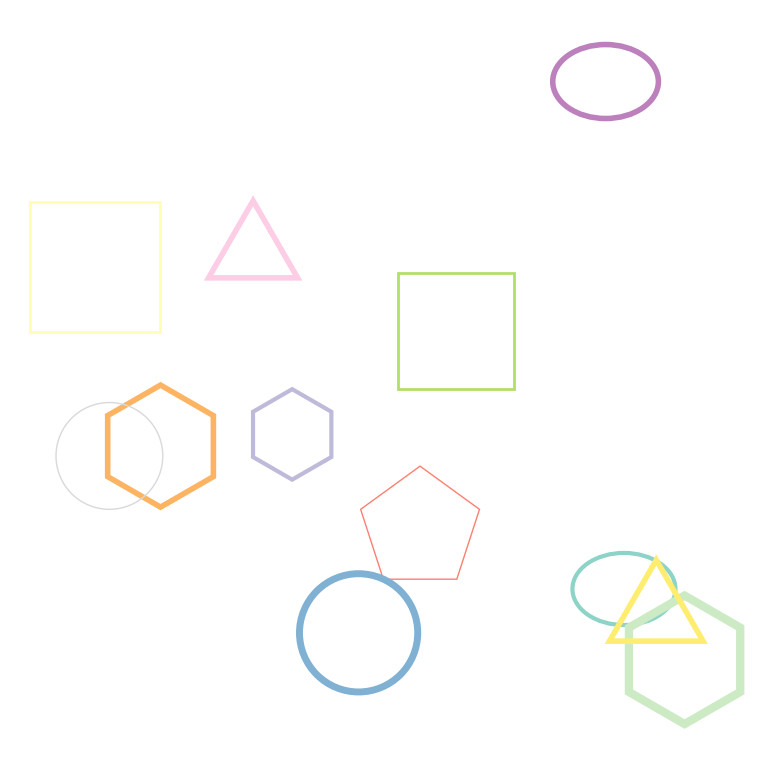[{"shape": "oval", "thickness": 1.5, "radius": 0.33, "center": [0.81, 0.235]}, {"shape": "square", "thickness": 1, "radius": 0.42, "center": [0.123, 0.653]}, {"shape": "hexagon", "thickness": 1.5, "radius": 0.29, "center": [0.379, 0.436]}, {"shape": "pentagon", "thickness": 0.5, "radius": 0.41, "center": [0.546, 0.313]}, {"shape": "circle", "thickness": 2.5, "radius": 0.38, "center": [0.466, 0.178]}, {"shape": "hexagon", "thickness": 2, "radius": 0.4, "center": [0.208, 0.421]}, {"shape": "square", "thickness": 1, "radius": 0.38, "center": [0.592, 0.57]}, {"shape": "triangle", "thickness": 2, "radius": 0.33, "center": [0.329, 0.673]}, {"shape": "circle", "thickness": 0.5, "radius": 0.35, "center": [0.142, 0.408]}, {"shape": "oval", "thickness": 2, "radius": 0.34, "center": [0.786, 0.894]}, {"shape": "hexagon", "thickness": 3, "radius": 0.42, "center": [0.889, 0.143]}, {"shape": "triangle", "thickness": 2, "radius": 0.35, "center": [0.852, 0.202]}]